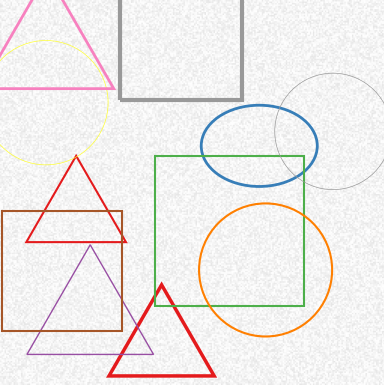[{"shape": "triangle", "thickness": 2.5, "radius": 0.79, "center": [0.42, 0.102]}, {"shape": "triangle", "thickness": 1.5, "radius": 0.75, "center": [0.198, 0.446]}, {"shape": "oval", "thickness": 2, "radius": 0.75, "center": [0.673, 0.621]}, {"shape": "square", "thickness": 1.5, "radius": 0.97, "center": [0.596, 0.4]}, {"shape": "triangle", "thickness": 1, "radius": 0.95, "center": [0.234, 0.174]}, {"shape": "circle", "thickness": 1.5, "radius": 0.86, "center": [0.69, 0.299]}, {"shape": "circle", "thickness": 0.5, "radius": 0.81, "center": [0.119, 0.733]}, {"shape": "square", "thickness": 1.5, "radius": 0.78, "center": [0.161, 0.295]}, {"shape": "triangle", "thickness": 2, "radius": 1.0, "center": [0.123, 0.869]}, {"shape": "circle", "thickness": 0.5, "radius": 0.76, "center": [0.865, 0.659]}, {"shape": "square", "thickness": 3, "radius": 0.79, "center": [0.469, 0.899]}]